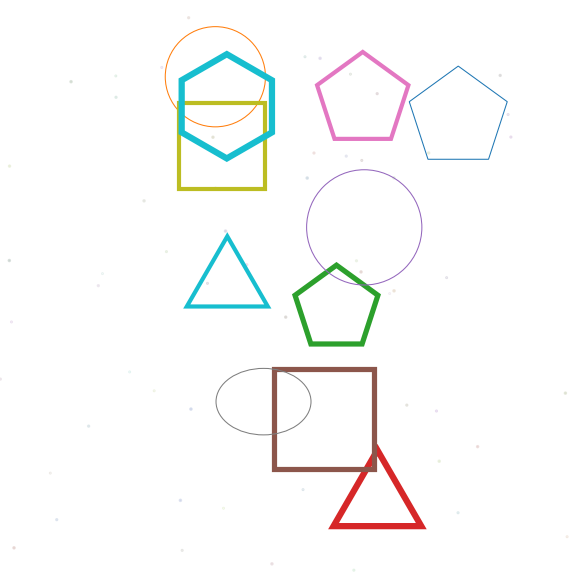[{"shape": "pentagon", "thickness": 0.5, "radius": 0.45, "center": [0.794, 0.795]}, {"shape": "circle", "thickness": 0.5, "radius": 0.43, "center": [0.373, 0.866]}, {"shape": "pentagon", "thickness": 2.5, "radius": 0.38, "center": [0.583, 0.465]}, {"shape": "triangle", "thickness": 3, "radius": 0.44, "center": [0.654, 0.132]}, {"shape": "circle", "thickness": 0.5, "radius": 0.5, "center": [0.631, 0.605]}, {"shape": "square", "thickness": 2.5, "radius": 0.43, "center": [0.561, 0.273]}, {"shape": "pentagon", "thickness": 2, "radius": 0.42, "center": [0.628, 0.826]}, {"shape": "oval", "thickness": 0.5, "radius": 0.41, "center": [0.456, 0.304]}, {"shape": "square", "thickness": 2, "radius": 0.37, "center": [0.385, 0.746]}, {"shape": "hexagon", "thickness": 3, "radius": 0.45, "center": [0.393, 0.815]}, {"shape": "triangle", "thickness": 2, "radius": 0.4, "center": [0.394, 0.509]}]